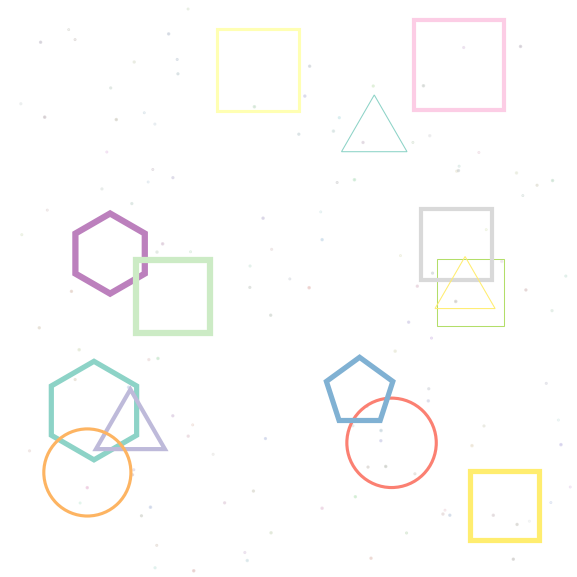[{"shape": "hexagon", "thickness": 2.5, "radius": 0.43, "center": [0.163, 0.288]}, {"shape": "triangle", "thickness": 0.5, "radius": 0.33, "center": [0.648, 0.769]}, {"shape": "square", "thickness": 1.5, "radius": 0.35, "center": [0.447, 0.878]}, {"shape": "triangle", "thickness": 2, "radius": 0.34, "center": [0.226, 0.256]}, {"shape": "circle", "thickness": 1.5, "radius": 0.39, "center": [0.678, 0.232]}, {"shape": "pentagon", "thickness": 2.5, "radius": 0.3, "center": [0.623, 0.32]}, {"shape": "circle", "thickness": 1.5, "radius": 0.38, "center": [0.151, 0.181]}, {"shape": "square", "thickness": 0.5, "radius": 0.29, "center": [0.814, 0.492]}, {"shape": "square", "thickness": 2, "radius": 0.39, "center": [0.795, 0.887]}, {"shape": "square", "thickness": 2, "radius": 0.31, "center": [0.791, 0.576]}, {"shape": "hexagon", "thickness": 3, "radius": 0.35, "center": [0.191, 0.56]}, {"shape": "square", "thickness": 3, "radius": 0.32, "center": [0.299, 0.486]}, {"shape": "square", "thickness": 2.5, "radius": 0.3, "center": [0.873, 0.124]}, {"shape": "triangle", "thickness": 0.5, "radius": 0.3, "center": [0.805, 0.495]}]